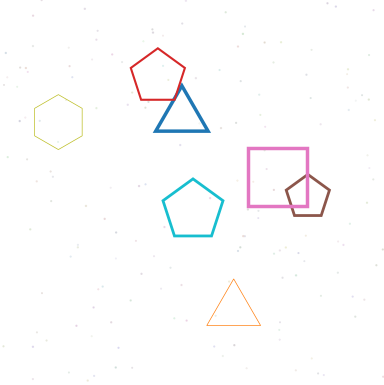[{"shape": "triangle", "thickness": 2.5, "radius": 0.39, "center": [0.472, 0.699]}, {"shape": "triangle", "thickness": 0.5, "radius": 0.4, "center": [0.607, 0.195]}, {"shape": "pentagon", "thickness": 1.5, "radius": 0.37, "center": [0.41, 0.801]}, {"shape": "pentagon", "thickness": 2, "radius": 0.3, "center": [0.8, 0.488]}, {"shape": "square", "thickness": 2.5, "radius": 0.38, "center": [0.721, 0.541]}, {"shape": "hexagon", "thickness": 0.5, "radius": 0.36, "center": [0.152, 0.683]}, {"shape": "pentagon", "thickness": 2, "radius": 0.41, "center": [0.501, 0.453]}]